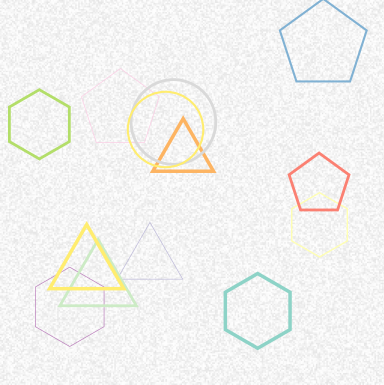[{"shape": "hexagon", "thickness": 2.5, "radius": 0.49, "center": [0.669, 0.192]}, {"shape": "hexagon", "thickness": 1, "radius": 0.42, "center": [0.83, 0.416]}, {"shape": "triangle", "thickness": 0.5, "radius": 0.49, "center": [0.39, 0.324]}, {"shape": "pentagon", "thickness": 2, "radius": 0.41, "center": [0.829, 0.521]}, {"shape": "pentagon", "thickness": 1.5, "radius": 0.59, "center": [0.84, 0.884]}, {"shape": "triangle", "thickness": 2.5, "radius": 0.46, "center": [0.476, 0.601]}, {"shape": "hexagon", "thickness": 2, "radius": 0.45, "center": [0.102, 0.677]}, {"shape": "pentagon", "thickness": 0.5, "radius": 0.53, "center": [0.313, 0.716]}, {"shape": "circle", "thickness": 2, "radius": 0.55, "center": [0.45, 0.683]}, {"shape": "hexagon", "thickness": 0.5, "radius": 0.52, "center": [0.181, 0.203]}, {"shape": "triangle", "thickness": 2, "radius": 0.57, "center": [0.255, 0.263]}, {"shape": "circle", "thickness": 1.5, "radius": 0.49, "center": [0.43, 0.664]}, {"shape": "triangle", "thickness": 2.5, "radius": 0.56, "center": [0.225, 0.306]}]